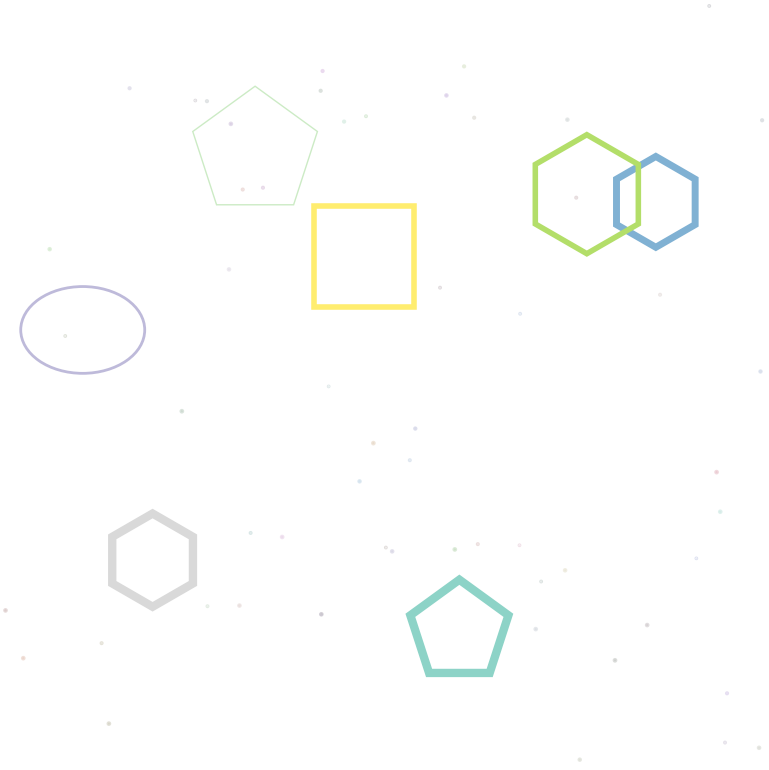[{"shape": "pentagon", "thickness": 3, "radius": 0.33, "center": [0.597, 0.18]}, {"shape": "oval", "thickness": 1, "radius": 0.4, "center": [0.107, 0.572]}, {"shape": "hexagon", "thickness": 2.5, "radius": 0.29, "center": [0.852, 0.738]}, {"shape": "hexagon", "thickness": 2, "radius": 0.39, "center": [0.762, 0.748]}, {"shape": "hexagon", "thickness": 3, "radius": 0.3, "center": [0.198, 0.273]}, {"shape": "pentagon", "thickness": 0.5, "radius": 0.43, "center": [0.331, 0.803]}, {"shape": "square", "thickness": 2, "radius": 0.33, "center": [0.473, 0.667]}]